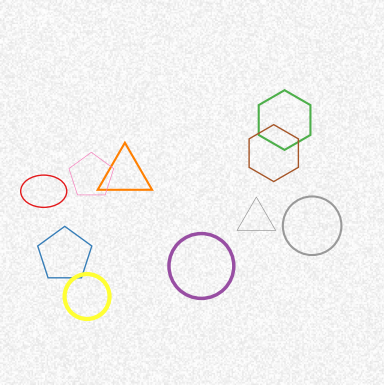[{"shape": "oval", "thickness": 1, "radius": 0.3, "center": [0.114, 0.503]}, {"shape": "pentagon", "thickness": 1, "radius": 0.37, "center": [0.168, 0.338]}, {"shape": "hexagon", "thickness": 1.5, "radius": 0.39, "center": [0.739, 0.688]}, {"shape": "circle", "thickness": 2.5, "radius": 0.42, "center": [0.523, 0.309]}, {"shape": "triangle", "thickness": 1.5, "radius": 0.41, "center": [0.324, 0.548]}, {"shape": "circle", "thickness": 3, "radius": 0.29, "center": [0.226, 0.23]}, {"shape": "hexagon", "thickness": 1, "radius": 0.37, "center": [0.711, 0.602]}, {"shape": "pentagon", "thickness": 0.5, "radius": 0.31, "center": [0.237, 0.543]}, {"shape": "triangle", "thickness": 0.5, "radius": 0.29, "center": [0.666, 0.43]}, {"shape": "circle", "thickness": 1.5, "radius": 0.38, "center": [0.811, 0.414]}]